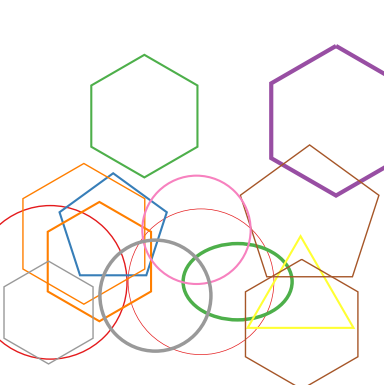[{"shape": "circle", "thickness": 1, "radius": 1.0, "center": [0.131, 0.267]}, {"shape": "circle", "thickness": 0.5, "radius": 0.95, "center": [0.522, 0.268]}, {"shape": "pentagon", "thickness": 1.5, "radius": 0.73, "center": [0.294, 0.403]}, {"shape": "hexagon", "thickness": 1.5, "radius": 0.8, "center": [0.375, 0.698]}, {"shape": "oval", "thickness": 2.5, "radius": 0.71, "center": [0.617, 0.268]}, {"shape": "hexagon", "thickness": 3, "radius": 0.97, "center": [0.873, 0.686]}, {"shape": "hexagon", "thickness": 1, "radius": 0.91, "center": [0.218, 0.393]}, {"shape": "hexagon", "thickness": 1.5, "radius": 0.77, "center": [0.258, 0.321]}, {"shape": "triangle", "thickness": 1.5, "radius": 0.79, "center": [0.781, 0.228]}, {"shape": "pentagon", "thickness": 1, "radius": 0.95, "center": [0.804, 0.434]}, {"shape": "hexagon", "thickness": 1, "radius": 0.84, "center": [0.784, 0.158]}, {"shape": "circle", "thickness": 1.5, "radius": 0.7, "center": [0.51, 0.403]}, {"shape": "circle", "thickness": 2.5, "radius": 0.72, "center": [0.404, 0.232]}, {"shape": "hexagon", "thickness": 1, "radius": 0.67, "center": [0.126, 0.188]}]